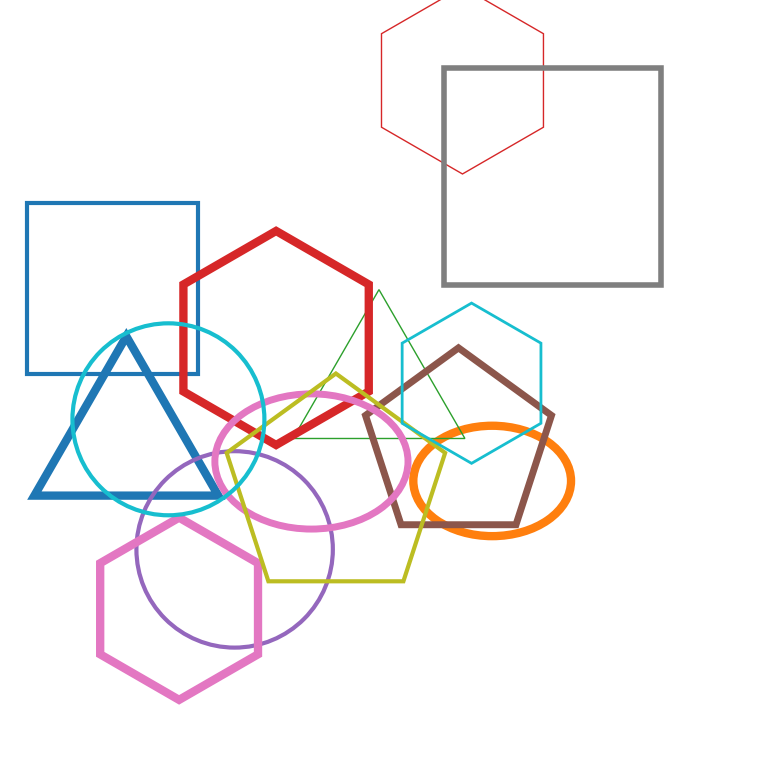[{"shape": "triangle", "thickness": 3, "radius": 0.69, "center": [0.164, 0.425]}, {"shape": "square", "thickness": 1.5, "radius": 0.56, "center": [0.146, 0.626]}, {"shape": "oval", "thickness": 3, "radius": 0.51, "center": [0.639, 0.375]}, {"shape": "triangle", "thickness": 0.5, "radius": 0.64, "center": [0.492, 0.495]}, {"shape": "hexagon", "thickness": 0.5, "radius": 0.61, "center": [0.601, 0.895]}, {"shape": "hexagon", "thickness": 3, "radius": 0.69, "center": [0.359, 0.561]}, {"shape": "circle", "thickness": 1.5, "radius": 0.64, "center": [0.305, 0.286]}, {"shape": "pentagon", "thickness": 2.5, "radius": 0.63, "center": [0.595, 0.421]}, {"shape": "hexagon", "thickness": 3, "radius": 0.59, "center": [0.233, 0.209]}, {"shape": "oval", "thickness": 2.5, "radius": 0.63, "center": [0.404, 0.401]}, {"shape": "square", "thickness": 2, "radius": 0.7, "center": [0.718, 0.771]}, {"shape": "pentagon", "thickness": 1.5, "radius": 0.75, "center": [0.436, 0.366]}, {"shape": "hexagon", "thickness": 1, "radius": 0.52, "center": [0.612, 0.502]}, {"shape": "circle", "thickness": 1.5, "radius": 0.62, "center": [0.219, 0.455]}]